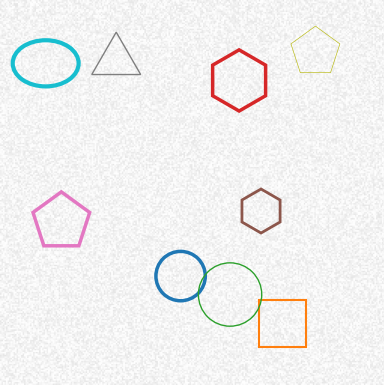[{"shape": "circle", "thickness": 2.5, "radius": 0.32, "center": [0.469, 0.283]}, {"shape": "square", "thickness": 1.5, "radius": 0.3, "center": [0.734, 0.16]}, {"shape": "circle", "thickness": 1, "radius": 0.41, "center": [0.598, 0.235]}, {"shape": "hexagon", "thickness": 2.5, "radius": 0.4, "center": [0.621, 0.791]}, {"shape": "hexagon", "thickness": 2, "radius": 0.29, "center": [0.678, 0.452]}, {"shape": "pentagon", "thickness": 2.5, "radius": 0.39, "center": [0.159, 0.424]}, {"shape": "triangle", "thickness": 1, "radius": 0.37, "center": [0.302, 0.843]}, {"shape": "pentagon", "thickness": 0.5, "radius": 0.33, "center": [0.819, 0.865]}, {"shape": "oval", "thickness": 3, "radius": 0.43, "center": [0.119, 0.836]}]